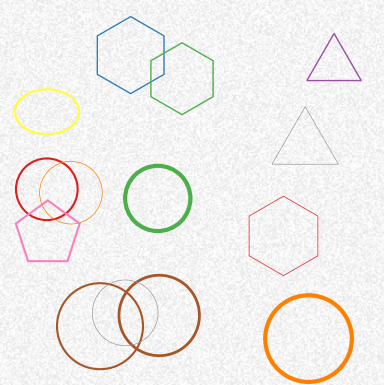[{"shape": "hexagon", "thickness": 0.5, "radius": 0.52, "center": [0.736, 0.387]}, {"shape": "circle", "thickness": 1.5, "radius": 0.4, "center": [0.122, 0.508]}, {"shape": "hexagon", "thickness": 1, "radius": 0.5, "center": [0.339, 0.857]}, {"shape": "hexagon", "thickness": 1, "radius": 0.47, "center": [0.473, 0.796]}, {"shape": "circle", "thickness": 3, "radius": 0.42, "center": [0.41, 0.485]}, {"shape": "triangle", "thickness": 1, "radius": 0.41, "center": [0.868, 0.831]}, {"shape": "circle", "thickness": 3, "radius": 0.56, "center": [0.801, 0.121]}, {"shape": "circle", "thickness": 0.5, "radius": 0.41, "center": [0.184, 0.5]}, {"shape": "oval", "thickness": 1.5, "radius": 0.42, "center": [0.122, 0.71]}, {"shape": "circle", "thickness": 2, "radius": 0.52, "center": [0.414, 0.181]}, {"shape": "circle", "thickness": 1.5, "radius": 0.56, "center": [0.26, 0.153]}, {"shape": "pentagon", "thickness": 1.5, "radius": 0.44, "center": [0.124, 0.392]}, {"shape": "circle", "thickness": 0.5, "radius": 0.43, "center": [0.325, 0.187]}, {"shape": "triangle", "thickness": 0.5, "radius": 0.5, "center": [0.793, 0.623]}]